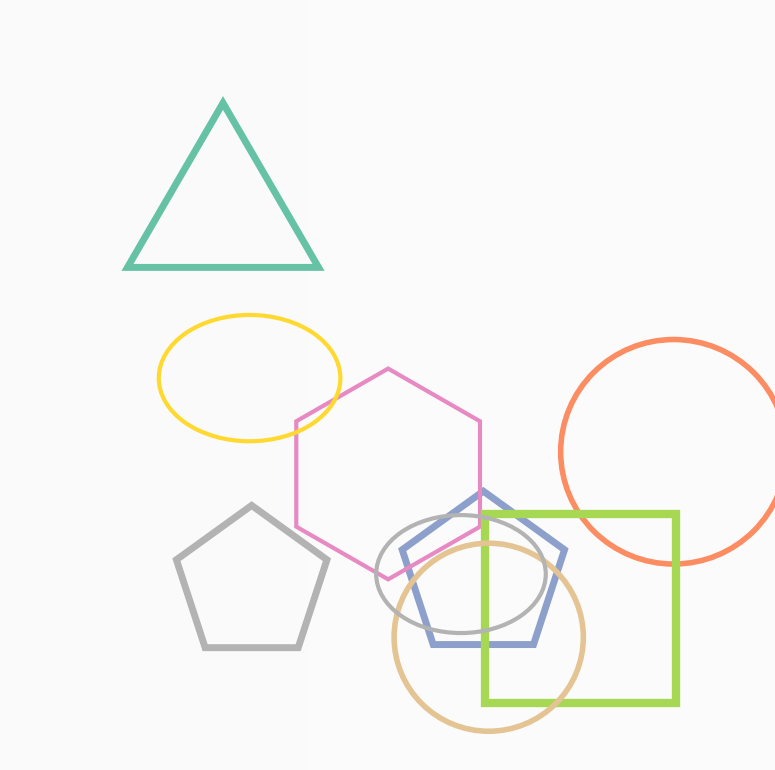[{"shape": "triangle", "thickness": 2.5, "radius": 0.71, "center": [0.288, 0.724]}, {"shape": "circle", "thickness": 2, "radius": 0.73, "center": [0.869, 0.413]}, {"shape": "pentagon", "thickness": 2.5, "radius": 0.55, "center": [0.624, 0.252]}, {"shape": "hexagon", "thickness": 1.5, "radius": 0.68, "center": [0.501, 0.384]}, {"shape": "square", "thickness": 3, "radius": 0.62, "center": [0.75, 0.21]}, {"shape": "oval", "thickness": 1.5, "radius": 0.59, "center": [0.322, 0.509]}, {"shape": "circle", "thickness": 2, "radius": 0.61, "center": [0.631, 0.172]}, {"shape": "oval", "thickness": 1.5, "radius": 0.55, "center": [0.595, 0.254]}, {"shape": "pentagon", "thickness": 2.5, "radius": 0.51, "center": [0.325, 0.241]}]